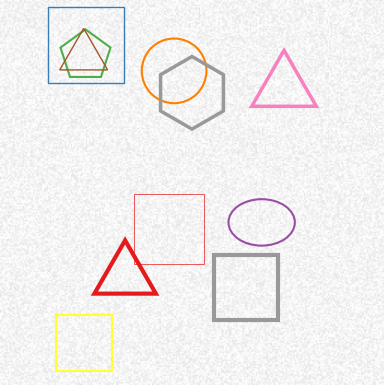[{"shape": "triangle", "thickness": 3, "radius": 0.46, "center": [0.325, 0.283]}, {"shape": "square", "thickness": 0.5, "radius": 0.45, "center": [0.44, 0.405]}, {"shape": "square", "thickness": 1, "radius": 0.49, "center": [0.223, 0.884]}, {"shape": "pentagon", "thickness": 1.5, "radius": 0.34, "center": [0.222, 0.855]}, {"shape": "oval", "thickness": 1.5, "radius": 0.43, "center": [0.68, 0.422]}, {"shape": "circle", "thickness": 1.5, "radius": 0.42, "center": [0.452, 0.816]}, {"shape": "square", "thickness": 1.5, "radius": 0.36, "center": [0.218, 0.109]}, {"shape": "triangle", "thickness": 1, "radius": 0.36, "center": [0.217, 0.854]}, {"shape": "triangle", "thickness": 2.5, "radius": 0.48, "center": [0.738, 0.772]}, {"shape": "hexagon", "thickness": 2.5, "radius": 0.47, "center": [0.499, 0.759]}, {"shape": "square", "thickness": 3, "radius": 0.42, "center": [0.638, 0.253]}]